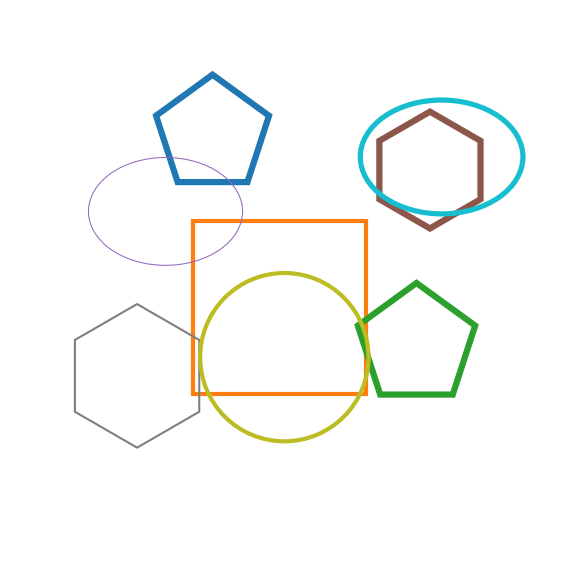[{"shape": "pentagon", "thickness": 3, "radius": 0.51, "center": [0.368, 0.767]}, {"shape": "square", "thickness": 2, "radius": 0.75, "center": [0.484, 0.467]}, {"shape": "pentagon", "thickness": 3, "radius": 0.53, "center": [0.721, 0.402]}, {"shape": "oval", "thickness": 0.5, "radius": 0.67, "center": [0.287, 0.633]}, {"shape": "hexagon", "thickness": 3, "radius": 0.51, "center": [0.744, 0.705]}, {"shape": "hexagon", "thickness": 1, "radius": 0.62, "center": [0.237, 0.348]}, {"shape": "circle", "thickness": 2, "radius": 0.73, "center": [0.492, 0.381]}, {"shape": "oval", "thickness": 2.5, "radius": 0.7, "center": [0.765, 0.727]}]